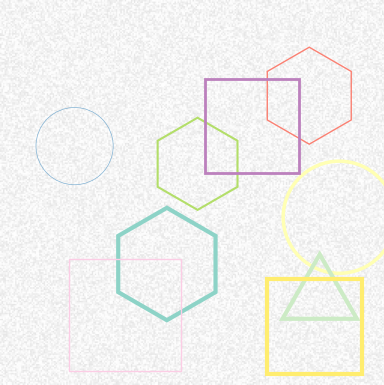[{"shape": "hexagon", "thickness": 3, "radius": 0.73, "center": [0.433, 0.314]}, {"shape": "circle", "thickness": 2.5, "radius": 0.73, "center": [0.881, 0.436]}, {"shape": "hexagon", "thickness": 1, "radius": 0.63, "center": [0.803, 0.751]}, {"shape": "circle", "thickness": 0.5, "radius": 0.5, "center": [0.194, 0.62]}, {"shape": "hexagon", "thickness": 1.5, "radius": 0.6, "center": [0.513, 0.575]}, {"shape": "square", "thickness": 1, "radius": 0.73, "center": [0.326, 0.182]}, {"shape": "square", "thickness": 2, "radius": 0.61, "center": [0.654, 0.673]}, {"shape": "triangle", "thickness": 3, "radius": 0.56, "center": [0.83, 0.228]}, {"shape": "square", "thickness": 3, "radius": 0.62, "center": [0.817, 0.152]}]